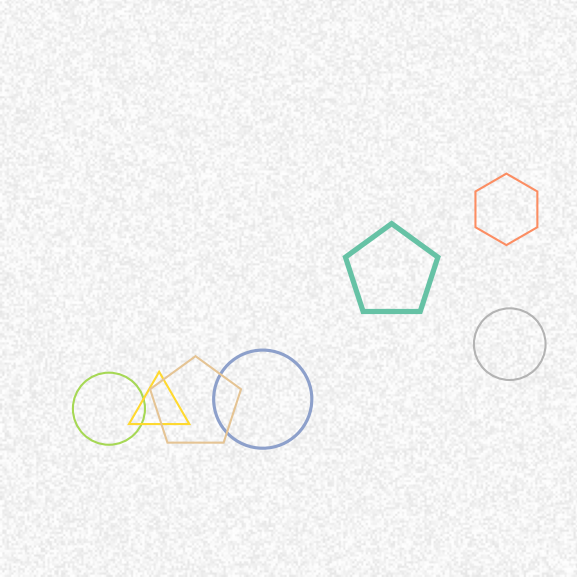[{"shape": "pentagon", "thickness": 2.5, "radius": 0.42, "center": [0.678, 0.528]}, {"shape": "hexagon", "thickness": 1, "radius": 0.31, "center": [0.877, 0.637]}, {"shape": "circle", "thickness": 1.5, "radius": 0.42, "center": [0.455, 0.308]}, {"shape": "circle", "thickness": 1, "radius": 0.31, "center": [0.189, 0.291]}, {"shape": "triangle", "thickness": 1, "radius": 0.3, "center": [0.276, 0.295]}, {"shape": "pentagon", "thickness": 1, "radius": 0.41, "center": [0.339, 0.3]}, {"shape": "circle", "thickness": 1, "radius": 0.31, "center": [0.883, 0.403]}]